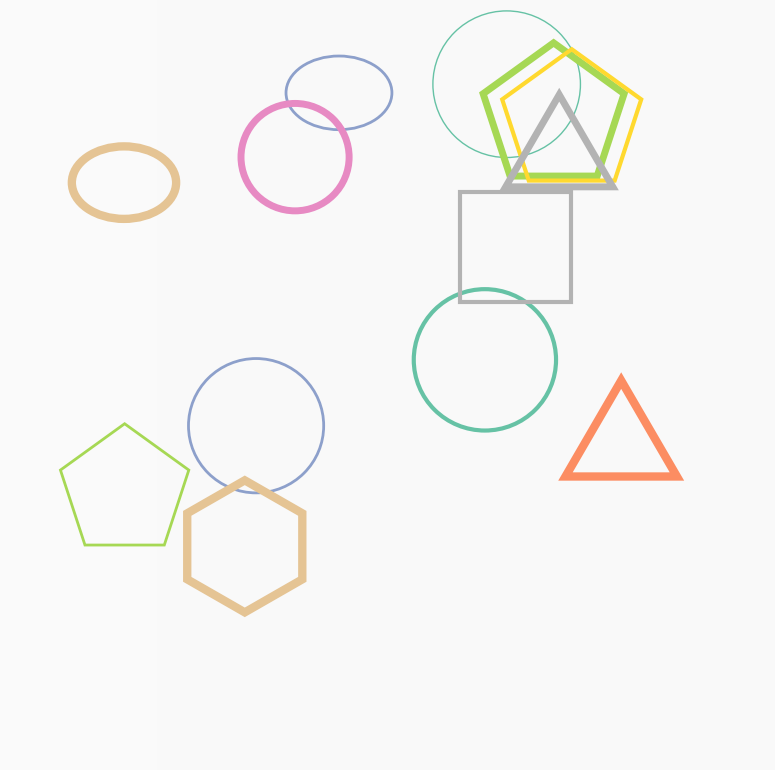[{"shape": "circle", "thickness": 1.5, "radius": 0.46, "center": [0.626, 0.533]}, {"shape": "circle", "thickness": 0.5, "radius": 0.48, "center": [0.654, 0.891]}, {"shape": "triangle", "thickness": 3, "radius": 0.42, "center": [0.802, 0.423]}, {"shape": "circle", "thickness": 1, "radius": 0.44, "center": [0.33, 0.447]}, {"shape": "oval", "thickness": 1, "radius": 0.34, "center": [0.437, 0.879]}, {"shape": "circle", "thickness": 2.5, "radius": 0.35, "center": [0.381, 0.796]}, {"shape": "pentagon", "thickness": 1, "radius": 0.44, "center": [0.161, 0.363]}, {"shape": "pentagon", "thickness": 2.5, "radius": 0.48, "center": [0.714, 0.849]}, {"shape": "pentagon", "thickness": 1.5, "radius": 0.47, "center": [0.738, 0.842]}, {"shape": "oval", "thickness": 3, "radius": 0.34, "center": [0.16, 0.763]}, {"shape": "hexagon", "thickness": 3, "radius": 0.43, "center": [0.316, 0.29]}, {"shape": "triangle", "thickness": 2.5, "radius": 0.4, "center": [0.722, 0.797]}, {"shape": "square", "thickness": 1.5, "radius": 0.36, "center": [0.665, 0.679]}]